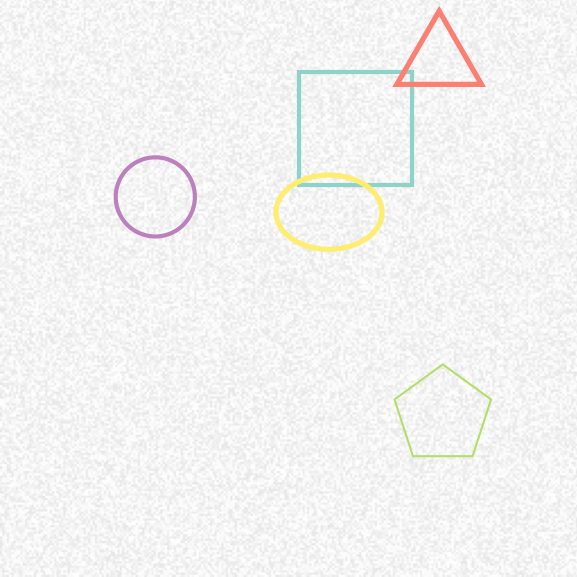[{"shape": "square", "thickness": 2, "radius": 0.49, "center": [0.615, 0.777]}, {"shape": "triangle", "thickness": 2.5, "radius": 0.42, "center": [0.761, 0.895]}, {"shape": "pentagon", "thickness": 1, "radius": 0.44, "center": [0.767, 0.28]}, {"shape": "circle", "thickness": 2, "radius": 0.34, "center": [0.269, 0.658]}, {"shape": "oval", "thickness": 2.5, "radius": 0.46, "center": [0.57, 0.632]}]